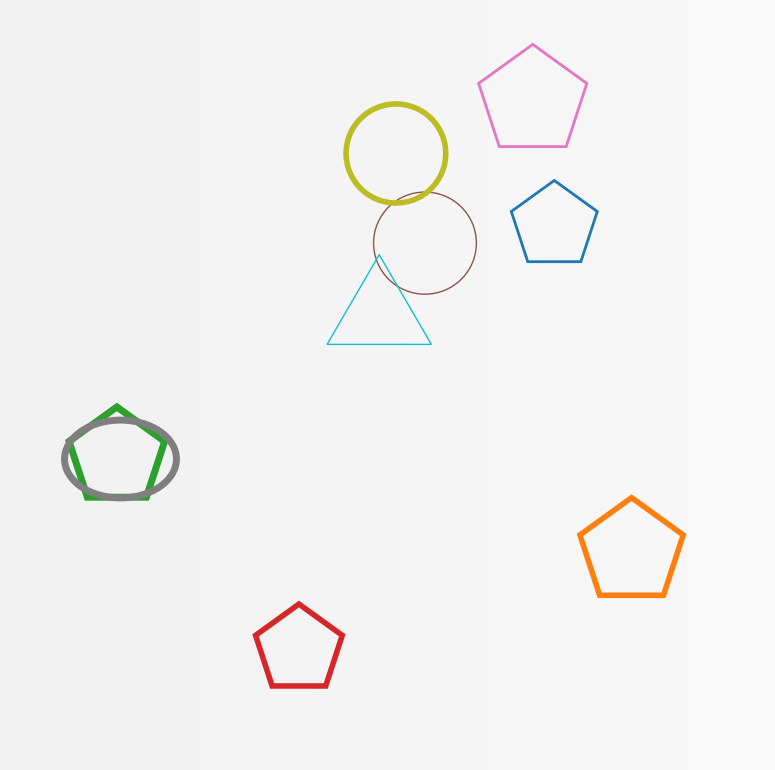[{"shape": "pentagon", "thickness": 1, "radius": 0.29, "center": [0.715, 0.707]}, {"shape": "pentagon", "thickness": 2, "radius": 0.35, "center": [0.815, 0.284]}, {"shape": "pentagon", "thickness": 2.5, "radius": 0.32, "center": [0.151, 0.407]}, {"shape": "pentagon", "thickness": 2, "radius": 0.29, "center": [0.386, 0.157]}, {"shape": "circle", "thickness": 0.5, "radius": 0.33, "center": [0.548, 0.684]}, {"shape": "pentagon", "thickness": 1, "radius": 0.37, "center": [0.687, 0.869]}, {"shape": "oval", "thickness": 2.5, "radius": 0.36, "center": [0.155, 0.404]}, {"shape": "circle", "thickness": 2, "radius": 0.32, "center": [0.511, 0.801]}, {"shape": "triangle", "thickness": 0.5, "radius": 0.39, "center": [0.489, 0.592]}]